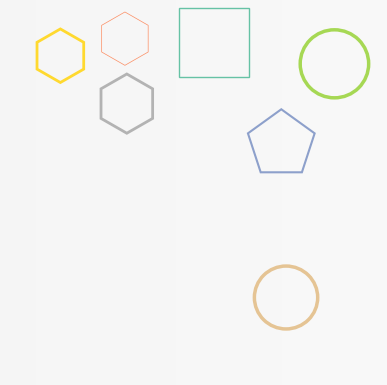[{"shape": "square", "thickness": 1, "radius": 0.45, "center": [0.552, 0.889]}, {"shape": "hexagon", "thickness": 0.5, "radius": 0.35, "center": [0.322, 0.9]}, {"shape": "pentagon", "thickness": 1.5, "radius": 0.45, "center": [0.726, 0.626]}, {"shape": "circle", "thickness": 2.5, "radius": 0.44, "center": [0.863, 0.834]}, {"shape": "hexagon", "thickness": 2, "radius": 0.35, "center": [0.156, 0.855]}, {"shape": "circle", "thickness": 2.5, "radius": 0.41, "center": [0.738, 0.227]}, {"shape": "hexagon", "thickness": 2, "radius": 0.38, "center": [0.327, 0.731]}]